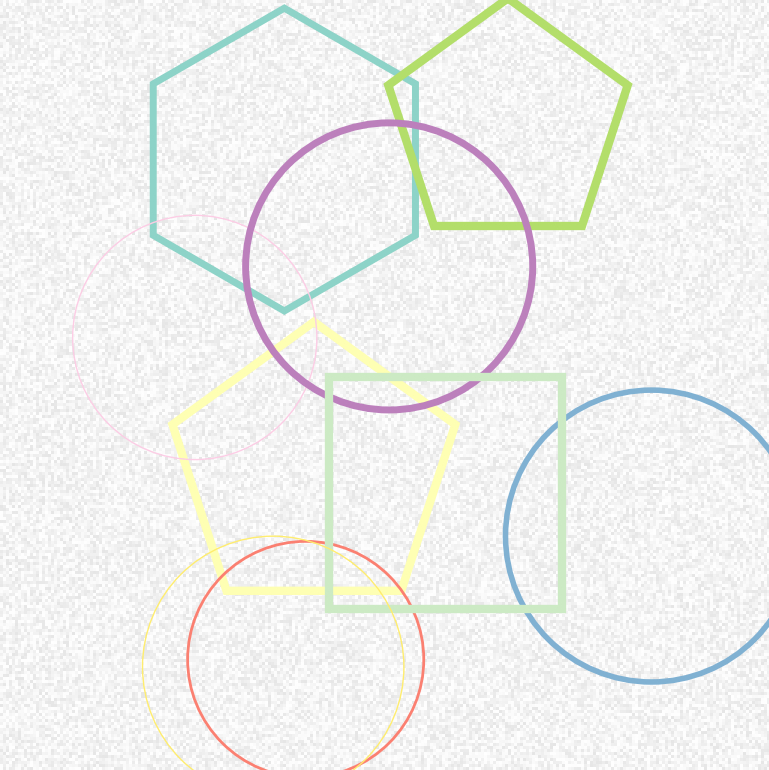[{"shape": "hexagon", "thickness": 2.5, "radius": 0.98, "center": [0.369, 0.793]}, {"shape": "pentagon", "thickness": 3, "radius": 0.97, "center": [0.408, 0.389]}, {"shape": "circle", "thickness": 1, "radius": 0.77, "center": [0.397, 0.144]}, {"shape": "circle", "thickness": 2, "radius": 0.95, "center": [0.846, 0.304]}, {"shape": "pentagon", "thickness": 3, "radius": 0.82, "center": [0.66, 0.839]}, {"shape": "circle", "thickness": 0.5, "radius": 0.79, "center": [0.253, 0.562]}, {"shape": "circle", "thickness": 2.5, "radius": 0.93, "center": [0.505, 0.654]}, {"shape": "square", "thickness": 3, "radius": 0.76, "center": [0.578, 0.36]}, {"shape": "circle", "thickness": 0.5, "radius": 0.85, "center": [0.355, 0.134]}]